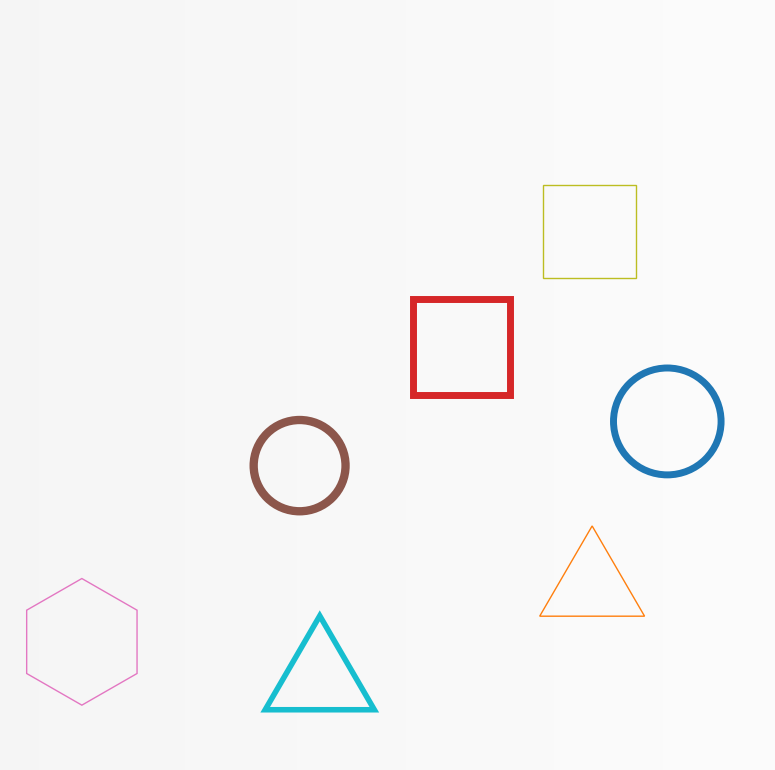[{"shape": "circle", "thickness": 2.5, "radius": 0.35, "center": [0.861, 0.453]}, {"shape": "triangle", "thickness": 0.5, "radius": 0.39, "center": [0.764, 0.239]}, {"shape": "square", "thickness": 2.5, "radius": 0.31, "center": [0.596, 0.549]}, {"shape": "circle", "thickness": 3, "radius": 0.3, "center": [0.387, 0.395]}, {"shape": "hexagon", "thickness": 0.5, "radius": 0.41, "center": [0.106, 0.166]}, {"shape": "square", "thickness": 0.5, "radius": 0.3, "center": [0.761, 0.699]}, {"shape": "triangle", "thickness": 2, "radius": 0.41, "center": [0.413, 0.119]}]